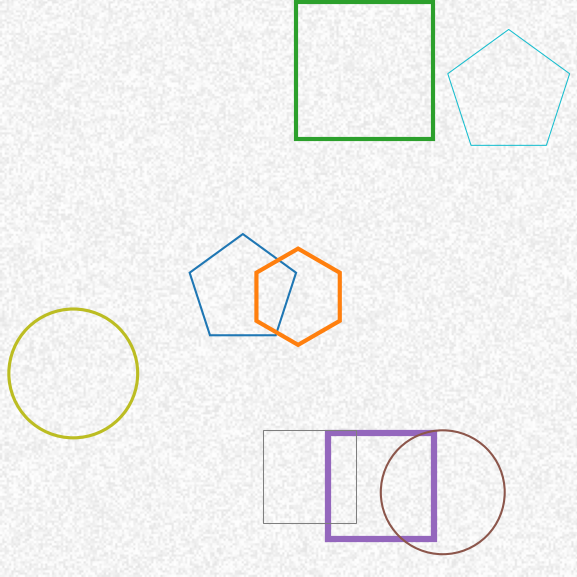[{"shape": "pentagon", "thickness": 1, "radius": 0.48, "center": [0.421, 0.497]}, {"shape": "hexagon", "thickness": 2, "radius": 0.42, "center": [0.516, 0.485]}, {"shape": "square", "thickness": 2, "radius": 0.59, "center": [0.631, 0.878]}, {"shape": "square", "thickness": 3, "radius": 0.46, "center": [0.659, 0.158]}, {"shape": "circle", "thickness": 1, "radius": 0.54, "center": [0.767, 0.147]}, {"shape": "square", "thickness": 0.5, "radius": 0.4, "center": [0.536, 0.174]}, {"shape": "circle", "thickness": 1.5, "radius": 0.56, "center": [0.127, 0.352]}, {"shape": "pentagon", "thickness": 0.5, "radius": 0.55, "center": [0.881, 0.837]}]